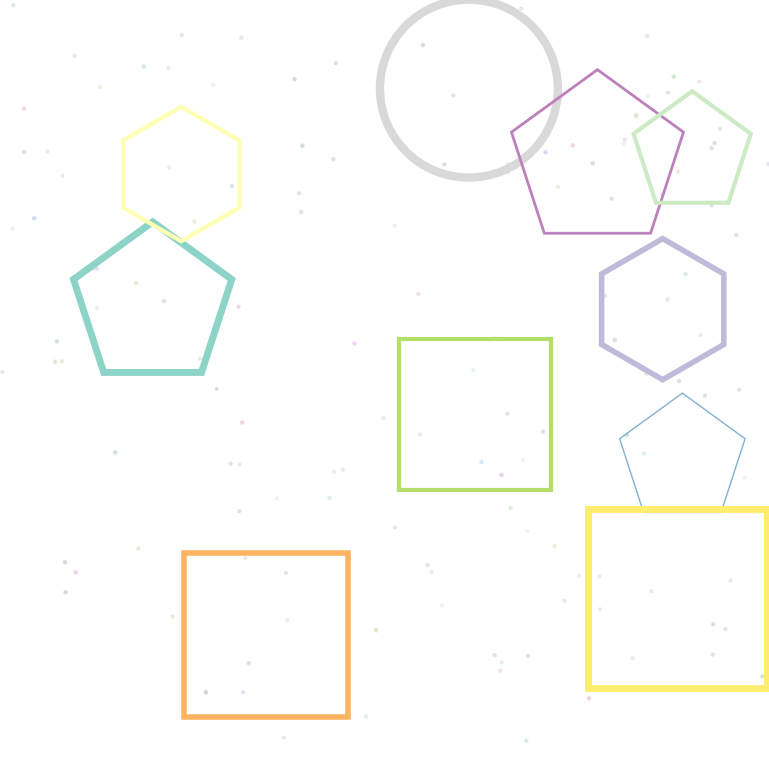[{"shape": "pentagon", "thickness": 2.5, "radius": 0.54, "center": [0.198, 0.604]}, {"shape": "hexagon", "thickness": 1.5, "radius": 0.44, "center": [0.235, 0.774]}, {"shape": "hexagon", "thickness": 2, "radius": 0.46, "center": [0.861, 0.598]}, {"shape": "pentagon", "thickness": 0.5, "radius": 0.43, "center": [0.886, 0.404]}, {"shape": "square", "thickness": 2, "radius": 0.53, "center": [0.346, 0.175]}, {"shape": "square", "thickness": 1.5, "radius": 0.49, "center": [0.617, 0.461]}, {"shape": "circle", "thickness": 3, "radius": 0.58, "center": [0.609, 0.885]}, {"shape": "pentagon", "thickness": 1, "radius": 0.59, "center": [0.776, 0.792]}, {"shape": "pentagon", "thickness": 1.5, "radius": 0.4, "center": [0.899, 0.801]}, {"shape": "square", "thickness": 2.5, "radius": 0.58, "center": [0.88, 0.223]}]